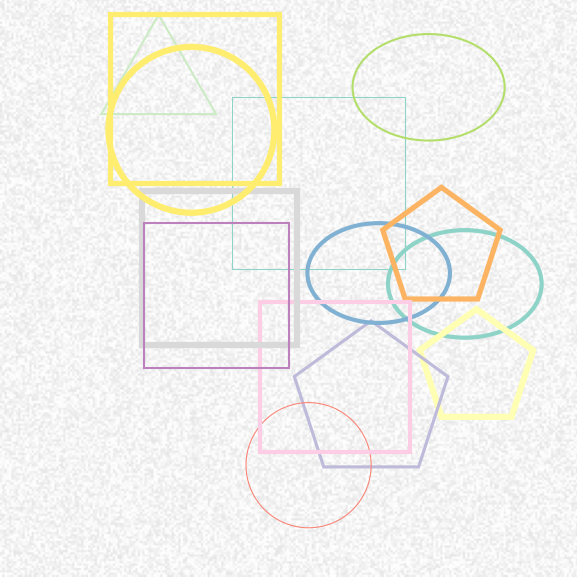[{"shape": "square", "thickness": 0.5, "radius": 0.75, "center": [0.551, 0.682]}, {"shape": "oval", "thickness": 2, "radius": 0.66, "center": [0.805, 0.508]}, {"shape": "pentagon", "thickness": 3, "radius": 0.52, "center": [0.825, 0.361]}, {"shape": "pentagon", "thickness": 1.5, "radius": 0.7, "center": [0.643, 0.304]}, {"shape": "circle", "thickness": 0.5, "radius": 0.54, "center": [0.534, 0.194]}, {"shape": "oval", "thickness": 2, "radius": 0.62, "center": [0.656, 0.526]}, {"shape": "pentagon", "thickness": 2.5, "radius": 0.53, "center": [0.764, 0.568]}, {"shape": "oval", "thickness": 1, "radius": 0.66, "center": [0.742, 0.848]}, {"shape": "square", "thickness": 2, "radius": 0.65, "center": [0.58, 0.346]}, {"shape": "square", "thickness": 3, "radius": 0.67, "center": [0.38, 0.535]}, {"shape": "square", "thickness": 1, "radius": 0.63, "center": [0.374, 0.487]}, {"shape": "triangle", "thickness": 1, "radius": 0.57, "center": [0.275, 0.859]}, {"shape": "square", "thickness": 2.5, "radius": 0.73, "center": [0.337, 0.829]}, {"shape": "circle", "thickness": 3, "radius": 0.72, "center": [0.331, 0.774]}]